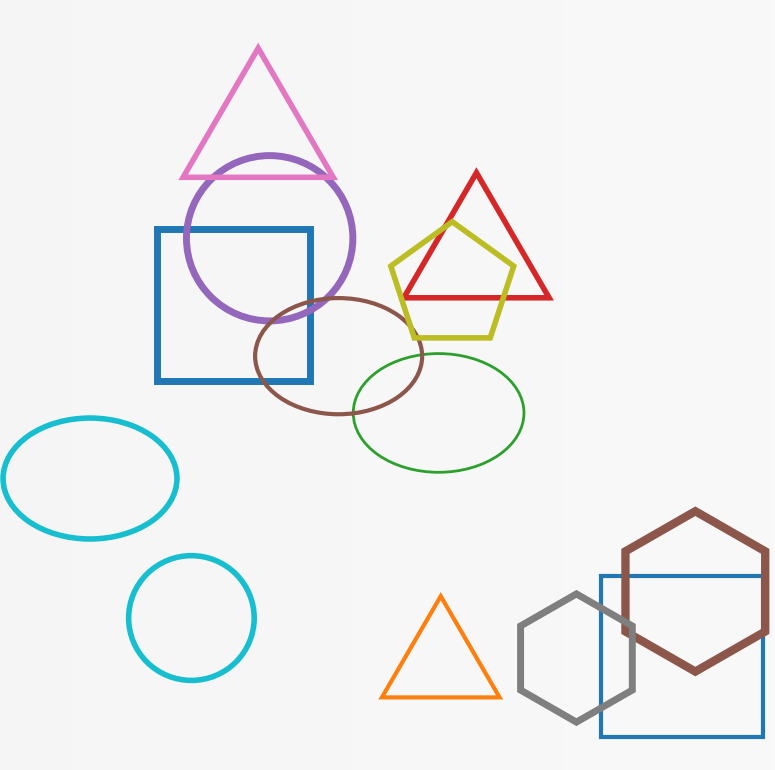[{"shape": "square", "thickness": 2.5, "radius": 0.49, "center": [0.301, 0.604]}, {"shape": "square", "thickness": 1.5, "radius": 0.52, "center": [0.88, 0.147]}, {"shape": "triangle", "thickness": 1.5, "radius": 0.44, "center": [0.569, 0.138]}, {"shape": "oval", "thickness": 1, "radius": 0.55, "center": [0.566, 0.464]}, {"shape": "triangle", "thickness": 2, "radius": 0.54, "center": [0.615, 0.667]}, {"shape": "circle", "thickness": 2.5, "radius": 0.54, "center": [0.348, 0.691]}, {"shape": "hexagon", "thickness": 3, "radius": 0.52, "center": [0.897, 0.232]}, {"shape": "oval", "thickness": 1.5, "radius": 0.54, "center": [0.437, 0.537]}, {"shape": "triangle", "thickness": 2, "radius": 0.56, "center": [0.333, 0.826]}, {"shape": "hexagon", "thickness": 2.5, "radius": 0.42, "center": [0.744, 0.145]}, {"shape": "pentagon", "thickness": 2, "radius": 0.42, "center": [0.584, 0.629]}, {"shape": "circle", "thickness": 2, "radius": 0.41, "center": [0.247, 0.197]}, {"shape": "oval", "thickness": 2, "radius": 0.56, "center": [0.116, 0.379]}]